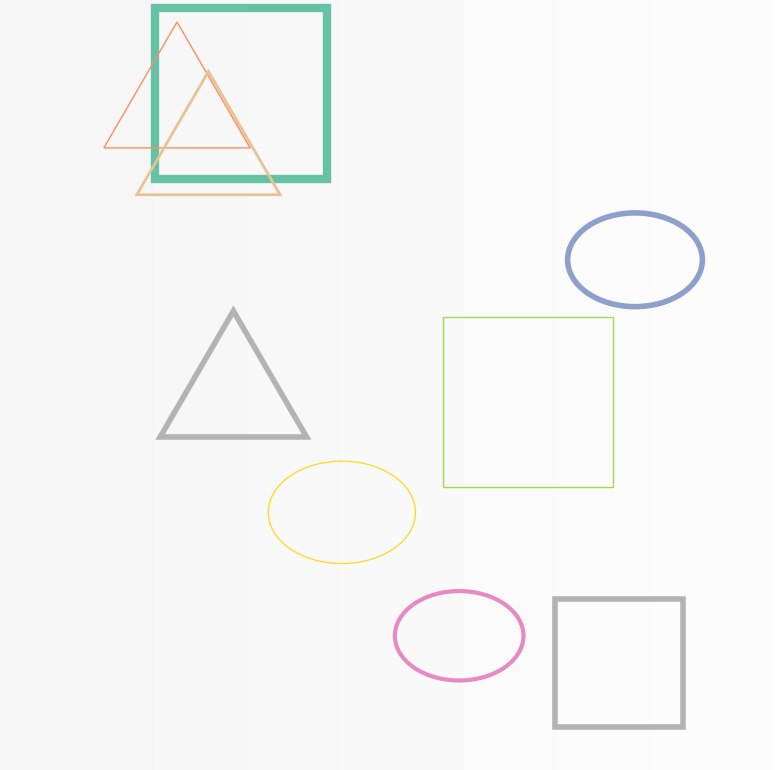[{"shape": "square", "thickness": 3, "radius": 0.56, "center": [0.311, 0.879]}, {"shape": "triangle", "thickness": 0.5, "radius": 0.54, "center": [0.228, 0.862]}, {"shape": "oval", "thickness": 2, "radius": 0.43, "center": [0.819, 0.663]}, {"shape": "oval", "thickness": 1.5, "radius": 0.41, "center": [0.592, 0.174]}, {"shape": "square", "thickness": 0.5, "radius": 0.55, "center": [0.681, 0.478]}, {"shape": "oval", "thickness": 0.5, "radius": 0.47, "center": [0.441, 0.335]}, {"shape": "triangle", "thickness": 1, "radius": 0.53, "center": [0.269, 0.8]}, {"shape": "square", "thickness": 2, "radius": 0.41, "center": [0.798, 0.139]}, {"shape": "triangle", "thickness": 2, "radius": 0.55, "center": [0.301, 0.487]}]